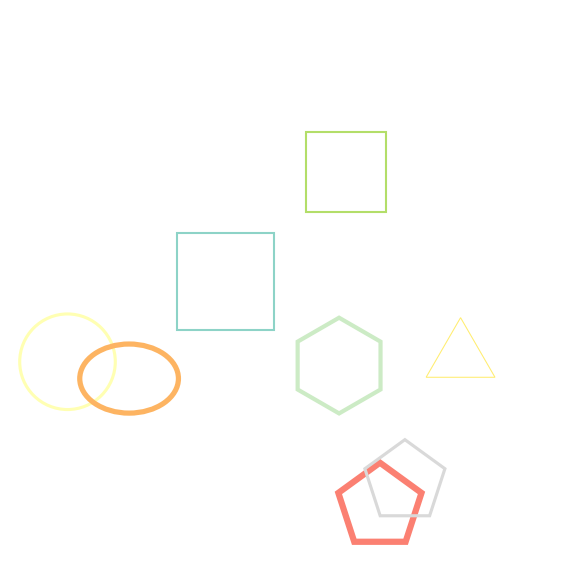[{"shape": "square", "thickness": 1, "radius": 0.42, "center": [0.391, 0.511]}, {"shape": "circle", "thickness": 1.5, "radius": 0.41, "center": [0.117, 0.373]}, {"shape": "pentagon", "thickness": 3, "radius": 0.38, "center": [0.658, 0.122]}, {"shape": "oval", "thickness": 2.5, "radius": 0.43, "center": [0.224, 0.344]}, {"shape": "square", "thickness": 1, "radius": 0.35, "center": [0.599, 0.701]}, {"shape": "pentagon", "thickness": 1.5, "radius": 0.36, "center": [0.701, 0.165]}, {"shape": "hexagon", "thickness": 2, "radius": 0.41, "center": [0.587, 0.366]}, {"shape": "triangle", "thickness": 0.5, "radius": 0.34, "center": [0.798, 0.38]}]